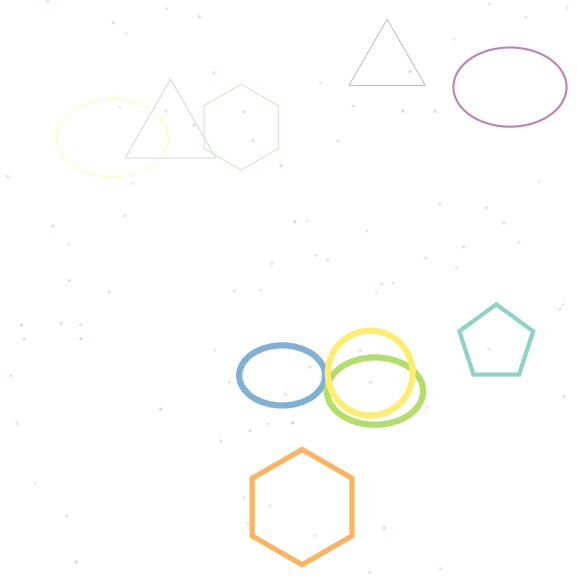[{"shape": "pentagon", "thickness": 2, "radius": 0.34, "center": [0.859, 0.405]}, {"shape": "oval", "thickness": 0.5, "radius": 0.48, "center": [0.195, 0.761]}, {"shape": "triangle", "thickness": 0.5, "radius": 0.38, "center": [0.67, 0.889]}, {"shape": "oval", "thickness": 3, "radius": 0.37, "center": [0.489, 0.349]}, {"shape": "hexagon", "thickness": 2.5, "radius": 0.5, "center": [0.523, 0.121]}, {"shape": "oval", "thickness": 3, "radius": 0.42, "center": [0.649, 0.322]}, {"shape": "triangle", "thickness": 0.5, "radius": 0.46, "center": [0.295, 0.771]}, {"shape": "oval", "thickness": 1, "radius": 0.49, "center": [0.883, 0.848]}, {"shape": "hexagon", "thickness": 0.5, "radius": 0.37, "center": [0.418, 0.779]}, {"shape": "circle", "thickness": 3, "radius": 0.37, "center": [0.641, 0.353]}]